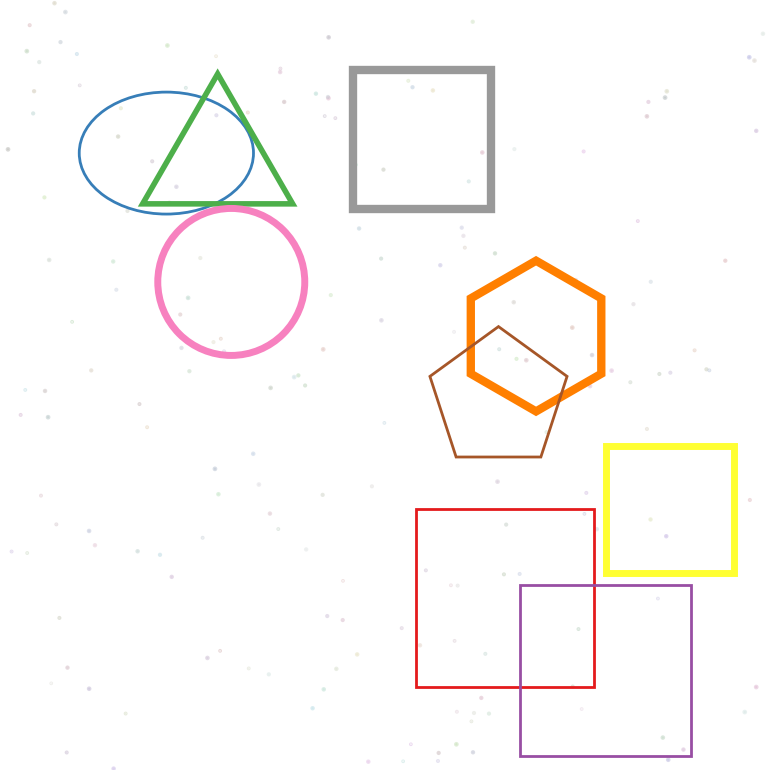[{"shape": "square", "thickness": 1, "radius": 0.58, "center": [0.656, 0.224]}, {"shape": "oval", "thickness": 1, "radius": 0.57, "center": [0.216, 0.801]}, {"shape": "triangle", "thickness": 2, "radius": 0.56, "center": [0.283, 0.791]}, {"shape": "square", "thickness": 1, "radius": 0.56, "center": [0.786, 0.129]}, {"shape": "hexagon", "thickness": 3, "radius": 0.49, "center": [0.696, 0.564]}, {"shape": "square", "thickness": 2.5, "radius": 0.41, "center": [0.87, 0.339]}, {"shape": "pentagon", "thickness": 1, "radius": 0.47, "center": [0.647, 0.482]}, {"shape": "circle", "thickness": 2.5, "radius": 0.48, "center": [0.3, 0.634]}, {"shape": "square", "thickness": 3, "radius": 0.45, "center": [0.548, 0.819]}]